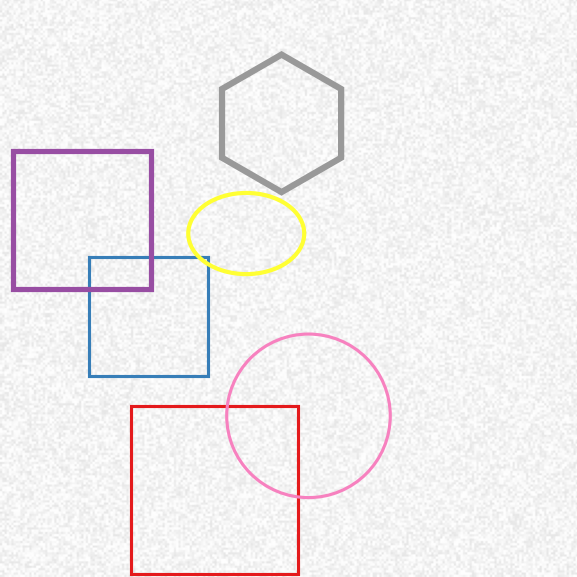[{"shape": "square", "thickness": 1.5, "radius": 0.73, "center": [0.372, 0.151]}, {"shape": "square", "thickness": 1.5, "radius": 0.52, "center": [0.256, 0.451]}, {"shape": "square", "thickness": 2.5, "radius": 0.6, "center": [0.142, 0.618]}, {"shape": "oval", "thickness": 2, "radius": 0.5, "center": [0.426, 0.595]}, {"shape": "circle", "thickness": 1.5, "radius": 0.71, "center": [0.534, 0.279]}, {"shape": "hexagon", "thickness": 3, "radius": 0.6, "center": [0.488, 0.786]}]